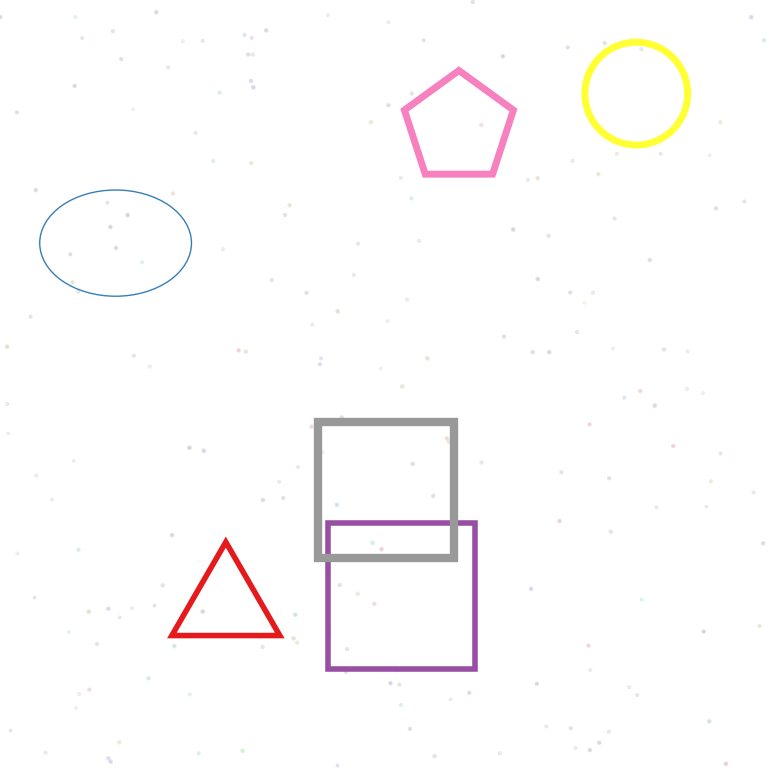[{"shape": "triangle", "thickness": 2, "radius": 0.4, "center": [0.293, 0.215]}, {"shape": "oval", "thickness": 0.5, "radius": 0.49, "center": [0.15, 0.684]}, {"shape": "square", "thickness": 2, "radius": 0.48, "center": [0.522, 0.226]}, {"shape": "circle", "thickness": 2.5, "radius": 0.33, "center": [0.826, 0.878]}, {"shape": "pentagon", "thickness": 2.5, "radius": 0.37, "center": [0.596, 0.834]}, {"shape": "square", "thickness": 3, "radius": 0.44, "center": [0.502, 0.363]}]